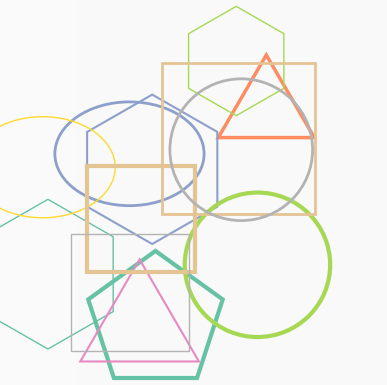[{"shape": "pentagon", "thickness": 3, "radius": 0.91, "center": [0.401, 0.166]}, {"shape": "hexagon", "thickness": 1, "radius": 0.97, "center": [0.124, 0.288]}, {"shape": "triangle", "thickness": 2.5, "radius": 0.72, "center": [0.687, 0.714]}, {"shape": "oval", "thickness": 2, "radius": 0.96, "center": [0.334, 0.601]}, {"shape": "hexagon", "thickness": 1.5, "radius": 0.97, "center": [0.393, 0.56]}, {"shape": "triangle", "thickness": 1.5, "radius": 0.88, "center": [0.36, 0.149]}, {"shape": "hexagon", "thickness": 1, "radius": 0.71, "center": [0.61, 0.842]}, {"shape": "circle", "thickness": 3, "radius": 0.94, "center": [0.664, 0.312]}, {"shape": "oval", "thickness": 1, "radius": 0.94, "center": [0.11, 0.566]}, {"shape": "square", "thickness": 2, "radius": 0.98, "center": [0.615, 0.641]}, {"shape": "square", "thickness": 3, "radius": 0.69, "center": [0.364, 0.431]}, {"shape": "square", "thickness": 1, "radius": 0.76, "center": [0.335, 0.241]}, {"shape": "circle", "thickness": 2, "radius": 0.92, "center": [0.623, 0.611]}]